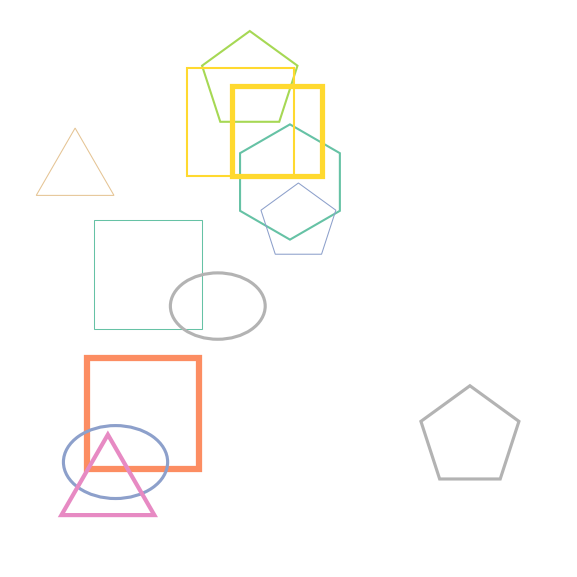[{"shape": "square", "thickness": 0.5, "radius": 0.47, "center": [0.256, 0.524]}, {"shape": "hexagon", "thickness": 1, "radius": 0.5, "center": [0.502, 0.684]}, {"shape": "square", "thickness": 3, "radius": 0.48, "center": [0.248, 0.283]}, {"shape": "pentagon", "thickness": 0.5, "radius": 0.34, "center": [0.517, 0.614]}, {"shape": "oval", "thickness": 1.5, "radius": 0.45, "center": [0.2, 0.199]}, {"shape": "triangle", "thickness": 2, "radius": 0.46, "center": [0.187, 0.154]}, {"shape": "pentagon", "thickness": 1, "radius": 0.43, "center": [0.432, 0.859]}, {"shape": "square", "thickness": 1, "radius": 0.47, "center": [0.416, 0.788]}, {"shape": "square", "thickness": 2.5, "radius": 0.39, "center": [0.479, 0.772]}, {"shape": "triangle", "thickness": 0.5, "radius": 0.39, "center": [0.13, 0.7]}, {"shape": "oval", "thickness": 1.5, "radius": 0.41, "center": [0.377, 0.469]}, {"shape": "pentagon", "thickness": 1.5, "radius": 0.45, "center": [0.814, 0.242]}]